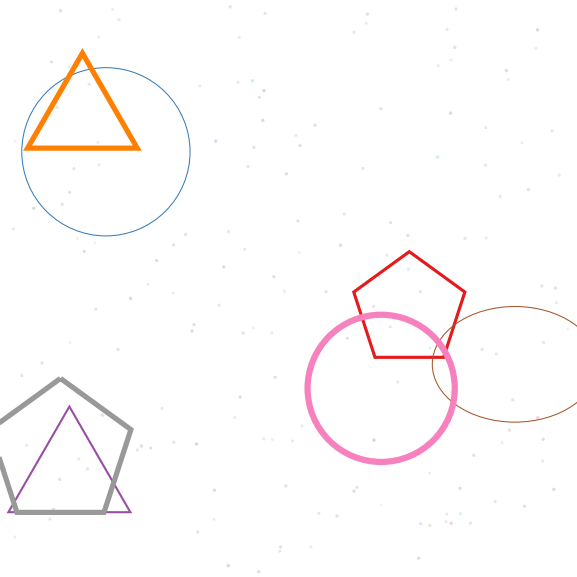[{"shape": "pentagon", "thickness": 1.5, "radius": 0.51, "center": [0.709, 0.462]}, {"shape": "circle", "thickness": 0.5, "radius": 0.73, "center": [0.183, 0.736]}, {"shape": "triangle", "thickness": 1, "radius": 0.61, "center": [0.12, 0.173]}, {"shape": "triangle", "thickness": 2.5, "radius": 0.55, "center": [0.143, 0.797]}, {"shape": "oval", "thickness": 0.5, "radius": 0.72, "center": [0.892, 0.368]}, {"shape": "circle", "thickness": 3, "radius": 0.64, "center": [0.66, 0.327]}, {"shape": "pentagon", "thickness": 2.5, "radius": 0.64, "center": [0.105, 0.216]}]